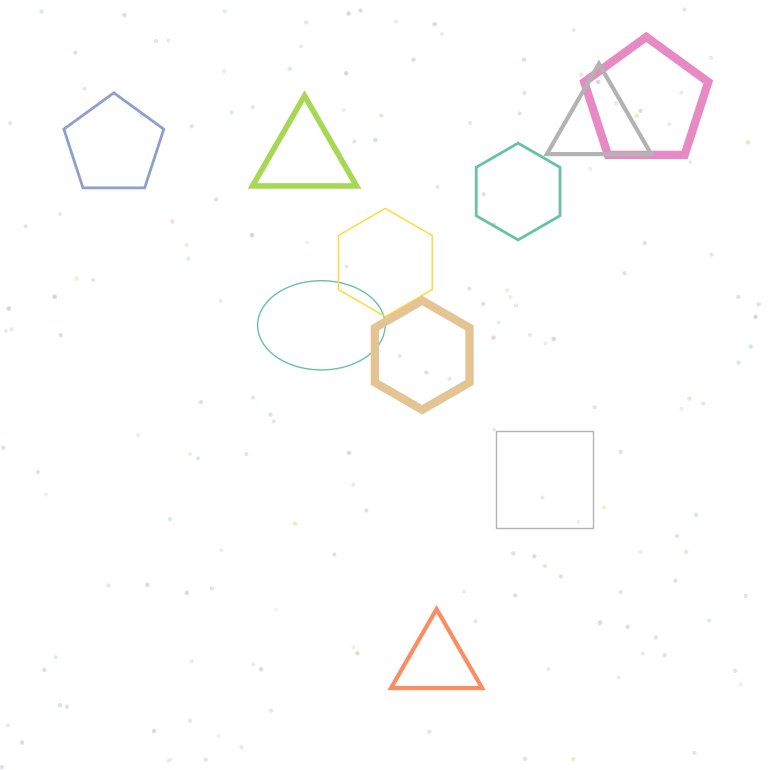[{"shape": "hexagon", "thickness": 1, "radius": 0.31, "center": [0.673, 0.751]}, {"shape": "oval", "thickness": 0.5, "radius": 0.41, "center": [0.417, 0.578]}, {"shape": "triangle", "thickness": 1.5, "radius": 0.34, "center": [0.567, 0.141]}, {"shape": "pentagon", "thickness": 1, "radius": 0.34, "center": [0.148, 0.811]}, {"shape": "pentagon", "thickness": 3, "radius": 0.42, "center": [0.839, 0.867]}, {"shape": "triangle", "thickness": 2, "radius": 0.39, "center": [0.395, 0.798]}, {"shape": "hexagon", "thickness": 0.5, "radius": 0.35, "center": [0.5, 0.659]}, {"shape": "hexagon", "thickness": 3, "radius": 0.35, "center": [0.548, 0.539]}, {"shape": "triangle", "thickness": 1.5, "radius": 0.39, "center": [0.778, 0.839]}, {"shape": "square", "thickness": 0.5, "radius": 0.31, "center": [0.707, 0.377]}]